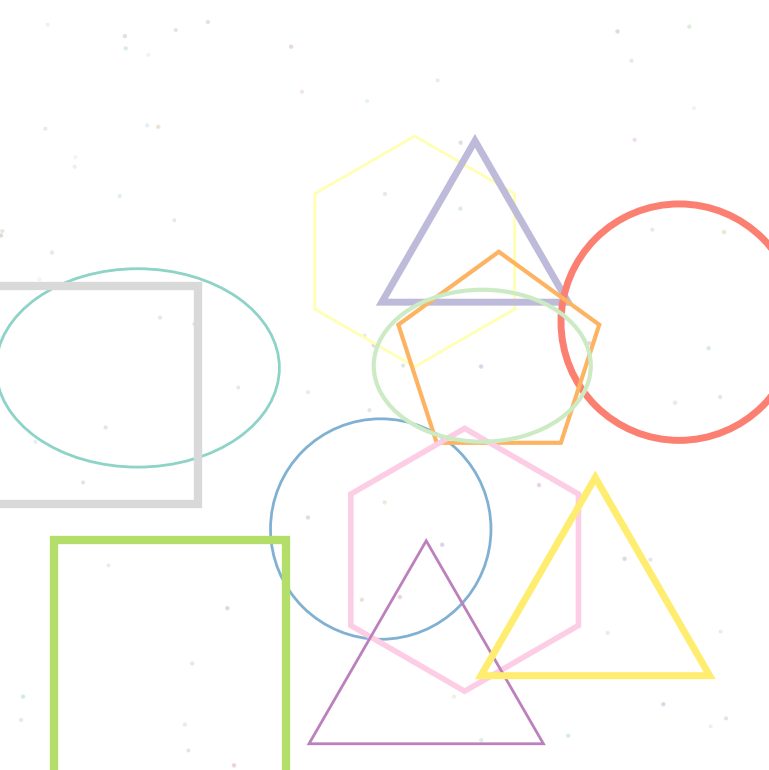[{"shape": "oval", "thickness": 1, "radius": 0.92, "center": [0.179, 0.522]}, {"shape": "hexagon", "thickness": 1, "radius": 0.75, "center": [0.539, 0.673]}, {"shape": "triangle", "thickness": 2.5, "radius": 0.7, "center": [0.617, 0.677]}, {"shape": "circle", "thickness": 2.5, "radius": 0.77, "center": [0.882, 0.582]}, {"shape": "circle", "thickness": 1, "radius": 0.72, "center": [0.494, 0.313]}, {"shape": "pentagon", "thickness": 1.5, "radius": 0.69, "center": [0.648, 0.536]}, {"shape": "square", "thickness": 3, "radius": 0.75, "center": [0.22, 0.148]}, {"shape": "hexagon", "thickness": 2, "radius": 0.85, "center": [0.603, 0.273]}, {"shape": "square", "thickness": 3, "radius": 0.71, "center": [0.116, 0.487]}, {"shape": "triangle", "thickness": 1, "radius": 0.88, "center": [0.554, 0.122]}, {"shape": "oval", "thickness": 1.5, "radius": 0.7, "center": [0.626, 0.525]}, {"shape": "triangle", "thickness": 2.5, "radius": 0.86, "center": [0.773, 0.208]}]